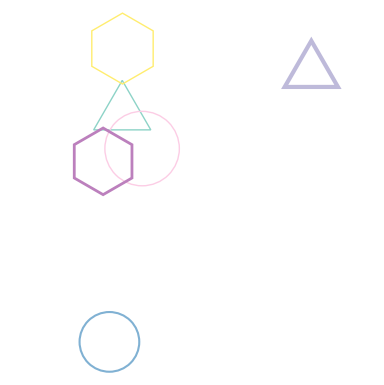[{"shape": "triangle", "thickness": 1, "radius": 0.43, "center": [0.317, 0.705]}, {"shape": "triangle", "thickness": 3, "radius": 0.4, "center": [0.809, 0.814]}, {"shape": "circle", "thickness": 1.5, "radius": 0.39, "center": [0.284, 0.112]}, {"shape": "circle", "thickness": 1, "radius": 0.48, "center": [0.369, 0.614]}, {"shape": "hexagon", "thickness": 2, "radius": 0.43, "center": [0.268, 0.581]}, {"shape": "hexagon", "thickness": 1, "radius": 0.46, "center": [0.318, 0.874]}]